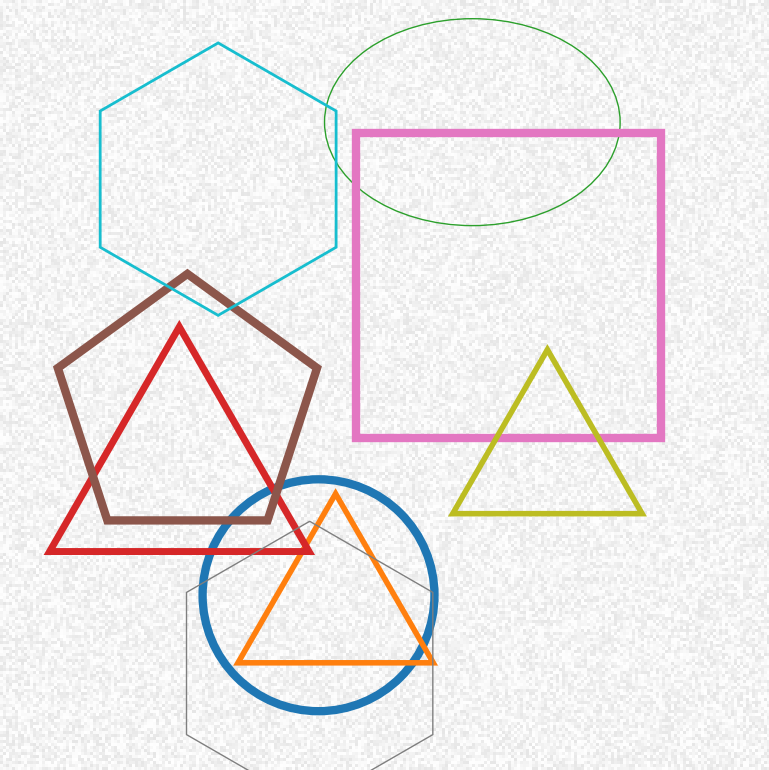[{"shape": "circle", "thickness": 3, "radius": 0.75, "center": [0.414, 0.227]}, {"shape": "triangle", "thickness": 2, "radius": 0.73, "center": [0.436, 0.212]}, {"shape": "oval", "thickness": 0.5, "radius": 0.96, "center": [0.613, 0.841]}, {"shape": "triangle", "thickness": 2.5, "radius": 0.97, "center": [0.233, 0.381]}, {"shape": "pentagon", "thickness": 3, "radius": 0.88, "center": [0.243, 0.467]}, {"shape": "square", "thickness": 3, "radius": 0.99, "center": [0.66, 0.63]}, {"shape": "hexagon", "thickness": 0.5, "radius": 0.92, "center": [0.402, 0.138]}, {"shape": "triangle", "thickness": 2, "radius": 0.71, "center": [0.711, 0.404]}, {"shape": "hexagon", "thickness": 1, "radius": 0.88, "center": [0.283, 0.767]}]